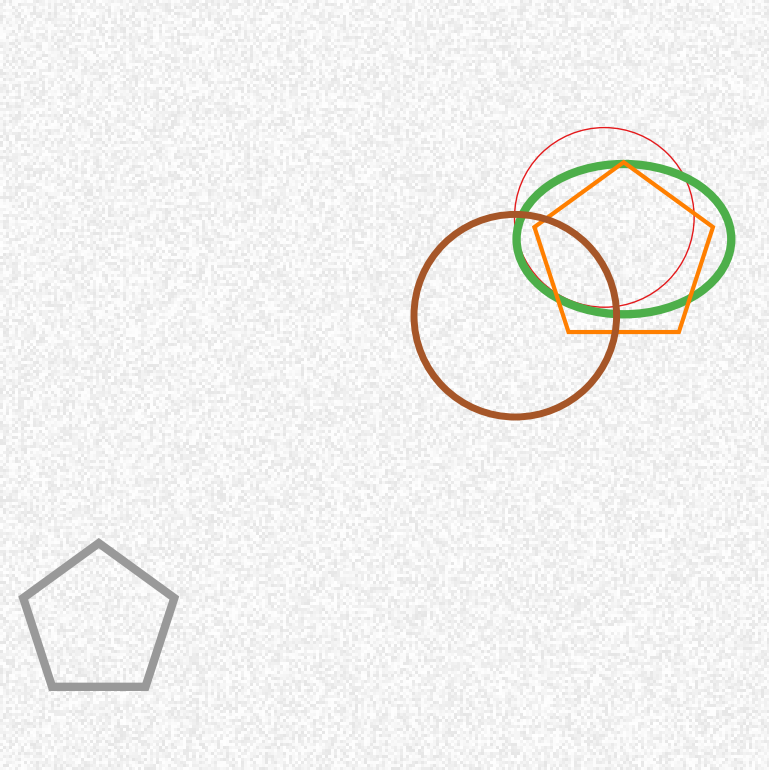[{"shape": "circle", "thickness": 0.5, "radius": 0.58, "center": [0.785, 0.718]}, {"shape": "oval", "thickness": 3, "radius": 0.7, "center": [0.81, 0.689]}, {"shape": "pentagon", "thickness": 1.5, "radius": 0.61, "center": [0.81, 0.667]}, {"shape": "circle", "thickness": 2.5, "radius": 0.66, "center": [0.669, 0.59]}, {"shape": "pentagon", "thickness": 3, "radius": 0.52, "center": [0.128, 0.191]}]